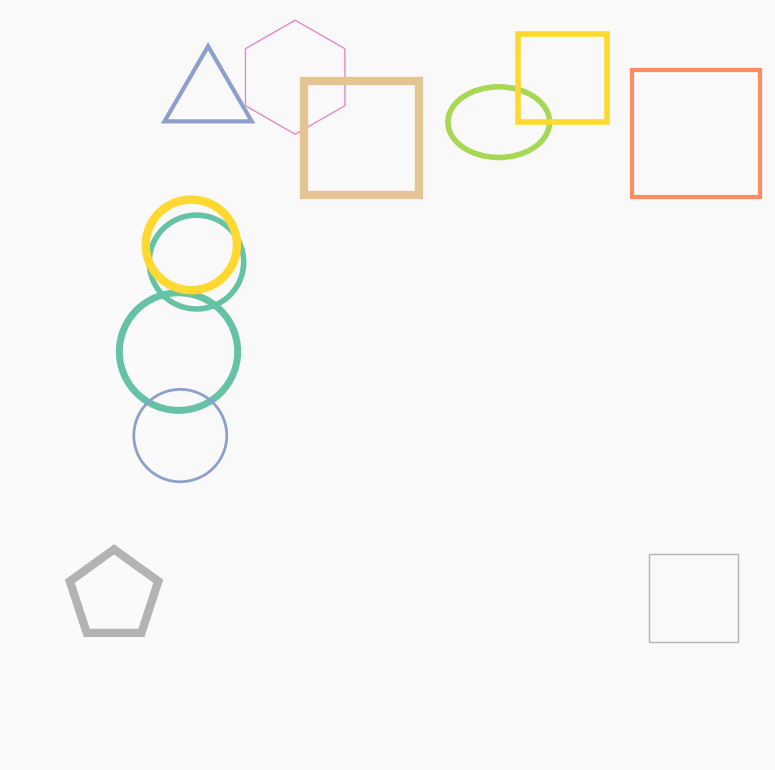[{"shape": "circle", "thickness": 2.5, "radius": 0.38, "center": [0.23, 0.543]}, {"shape": "circle", "thickness": 2, "radius": 0.3, "center": [0.253, 0.66]}, {"shape": "square", "thickness": 1.5, "radius": 0.41, "center": [0.898, 0.827]}, {"shape": "circle", "thickness": 1, "radius": 0.3, "center": [0.233, 0.434]}, {"shape": "triangle", "thickness": 1.5, "radius": 0.33, "center": [0.269, 0.875]}, {"shape": "hexagon", "thickness": 0.5, "radius": 0.37, "center": [0.381, 0.9]}, {"shape": "oval", "thickness": 2, "radius": 0.33, "center": [0.644, 0.841]}, {"shape": "circle", "thickness": 3, "radius": 0.29, "center": [0.247, 0.682]}, {"shape": "square", "thickness": 2, "radius": 0.29, "center": [0.726, 0.899]}, {"shape": "square", "thickness": 3, "radius": 0.37, "center": [0.466, 0.821]}, {"shape": "square", "thickness": 0.5, "radius": 0.29, "center": [0.894, 0.223]}, {"shape": "pentagon", "thickness": 3, "radius": 0.3, "center": [0.147, 0.227]}]